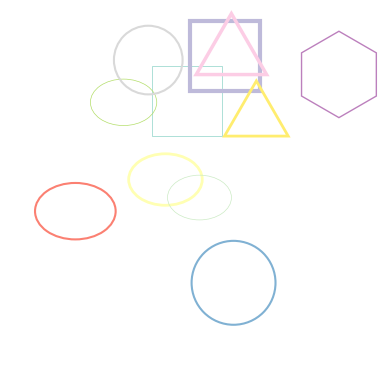[{"shape": "square", "thickness": 0.5, "radius": 0.45, "center": [0.487, 0.738]}, {"shape": "oval", "thickness": 2, "radius": 0.48, "center": [0.43, 0.534]}, {"shape": "square", "thickness": 3, "radius": 0.46, "center": [0.584, 0.854]}, {"shape": "oval", "thickness": 1.5, "radius": 0.52, "center": [0.196, 0.451]}, {"shape": "circle", "thickness": 1.5, "radius": 0.54, "center": [0.607, 0.265]}, {"shape": "oval", "thickness": 0.5, "radius": 0.43, "center": [0.321, 0.734]}, {"shape": "triangle", "thickness": 2.5, "radius": 0.53, "center": [0.601, 0.859]}, {"shape": "circle", "thickness": 1.5, "radius": 0.45, "center": [0.385, 0.844]}, {"shape": "hexagon", "thickness": 1, "radius": 0.56, "center": [0.88, 0.807]}, {"shape": "oval", "thickness": 0.5, "radius": 0.42, "center": [0.518, 0.487]}, {"shape": "triangle", "thickness": 2, "radius": 0.48, "center": [0.666, 0.694]}]